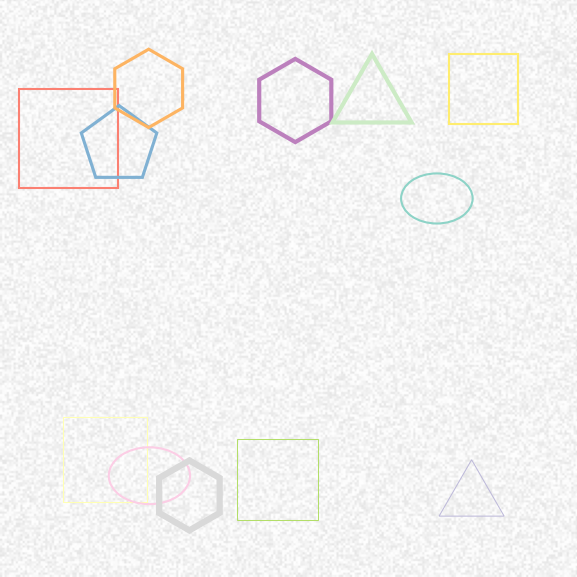[{"shape": "oval", "thickness": 1, "radius": 0.31, "center": [0.756, 0.655]}, {"shape": "square", "thickness": 0.5, "radius": 0.37, "center": [0.182, 0.203]}, {"shape": "triangle", "thickness": 0.5, "radius": 0.33, "center": [0.817, 0.138]}, {"shape": "square", "thickness": 1, "radius": 0.43, "center": [0.118, 0.76]}, {"shape": "pentagon", "thickness": 1.5, "radius": 0.34, "center": [0.206, 0.748]}, {"shape": "hexagon", "thickness": 1.5, "radius": 0.34, "center": [0.257, 0.846]}, {"shape": "square", "thickness": 0.5, "radius": 0.35, "center": [0.48, 0.169]}, {"shape": "oval", "thickness": 1, "radius": 0.35, "center": [0.259, 0.175]}, {"shape": "hexagon", "thickness": 3, "radius": 0.3, "center": [0.328, 0.141]}, {"shape": "hexagon", "thickness": 2, "radius": 0.36, "center": [0.511, 0.825]}, {"shape": "triangle", "thickness": 2, "radius": 0.4, "center": [0.644, 0.827]}, {"shape": "square", "thickness": 1, "radius": 0.3, "center": [0.837, 0.845]}]